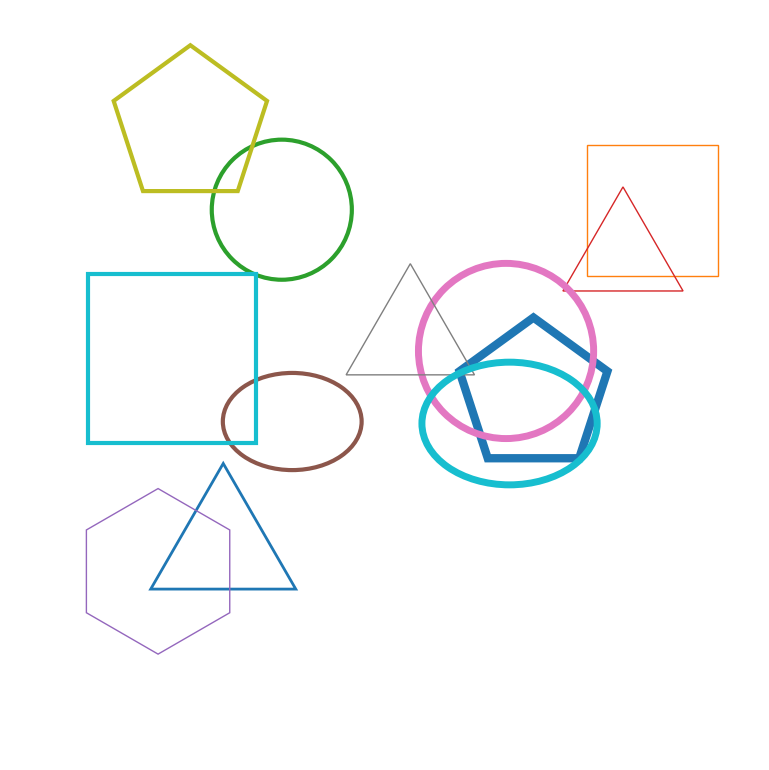[{"shape": "triangle", "thickness": 1, "radius": 0.54, "center": [0.29, 0.289]}, {"shape": "pentagon", "thickness": 3, "radius": 0.51, "center": [0.693, 0.487]}, {"shape": "square", "thickness": 0.5, "radius": 0.43, "center": [0.847, 0.727]}, {"shape": "circle", "thickness": 1.5, "radius": 0.45, "center": [0.366, 0.728]}, {"shape": "triangle", "thickness": 0.5, "radius": 0.45, "center": [0.809, 0.667]}, {"shape": "hexagon", "thickness": 0.5, "radius": 0.54, "center": [0.205, 0.258]}, {"shape": "oval", "thickness": 1.5, "radius": 0.45, "center": [0.38, 0.453]}, {"shape": "circle", "thickness": 2.5, "radius": 0.57, "center": [0.657, 0.544]}, {"shape": "triangle", "thickness": 0.5, "radius": 0.48, "center": [0.533, 0.561]}, {"shape": "pentagon", "thickness": 1.5, "radius": 0.52, "center": [0.247, 0.837]}, {"shape": "oval", "thickness": 2.5, "radius": 0.57, "center": [0.662, 0.45]}, {"shape": "square", "thickness": 1.5, "radius": 0.55, "center": [0.224, 0.534]}]